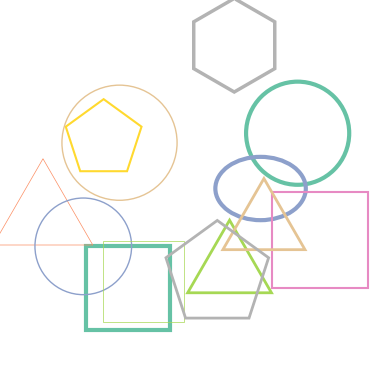[{"shape": "circle", "thickness": 3, "radius": 0.67, "center": [0.773, 0.654]}, {"shape": "square", "thickness": 3, "radius": 0.55, "center": [0.332, 0.252]}, {"shape": "triangle", "thickness": 0.5, "radius": 0.75, "center": [0.112, 0.438]}, {"shape": "circle", "thickness": 1, "radius": 0.63, "center": [0.216, 0.36]}, {"shape": "oval", "thickness": 3, "radius": 0.59, "center": [0.677, 0.51]}, {"shape": "square", "thickness": 1.5, "radius": 0.62, "center": [0.832, 0.377]}, {"shape": "square", "thickness": 0.5, "radius": 0.52, "center": [0.373, 0.268]}, {"shape": "triangle", "thickness": 2, "radius": 0.63, "center": [0.596, 0.302]}, {"shape": "pentagon", "thickness": 1.5, "radius": 0.52, "center": [0.269, 0.639]}, {"shape": "circle", "thickness": 1, "radius": 0.75, "center": [0.31, 0.629]}, {"shape": "triangle", "thickness": 2, "radius": 0.62, "center": [0.686, 0.413]}, {"shape": "pentagon", "thickness": 2, "radius": 0.7, "center": [0.564, 0.287]}, {"shape": "hexagon", "thickness": 2.5, "radius": 0.61, "center": [0.608, 0.883]}]